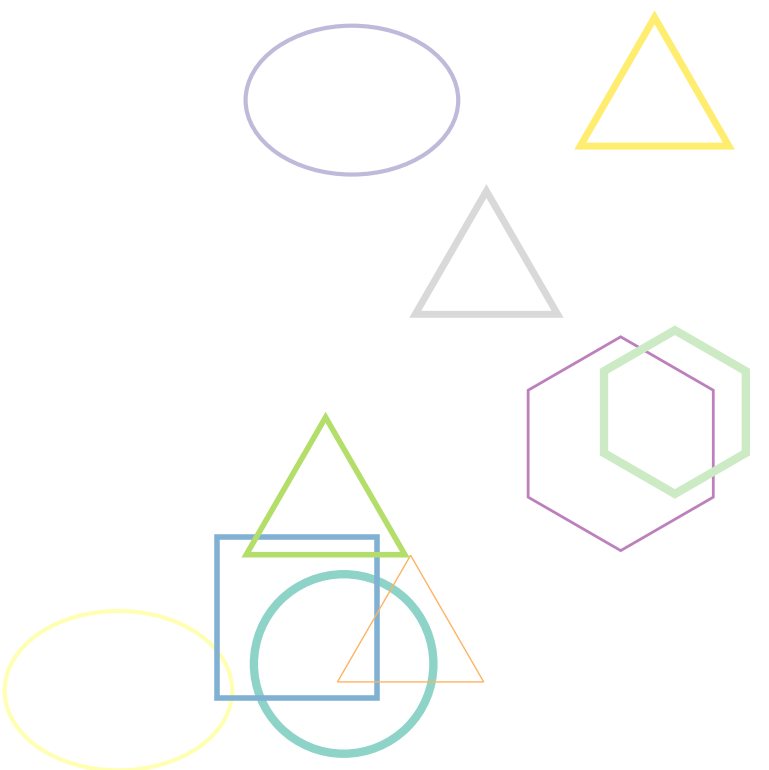[{"shape": "circle", "thickness": 3, "radius": 0.58, "center": [0.446, 0.138]}, {"shape": "oval", "thickness": 1.5, "radius": 0.74, "center": [0.154, 0.103]}, {"shape": "oval", "thickness": 1.5, "radius": 0.69, "center": [0.457, 0.87]}, {"shape": "square", "thickness": 2, "radius": 0.52, "center": [0.386, 0.198]}, {"shape": "triangle", "thickness": 0.5, "radius": 0.55, "center": [0.533, 0.169]}, {"shape": "triangle", "thickness": 2, "radius": 0.59, "center": [0.423, 0.339]}, {"shape": "triangle", "thickness": 2.5, "radius": 0.53, "center": [0.632, 0.645]}, {"shape": "hexagon", "thickness": 1, "radius": 0.69, "center": [0.806, 0.424]}, {"shape": "hexagon", "thickness": 3, "radius": 0.53, "center": [0.877, 0.465]}, {"shape": "triangle", "thickness": 2.5, "radius": 0.56, "center": [0.85, 0.866]}]